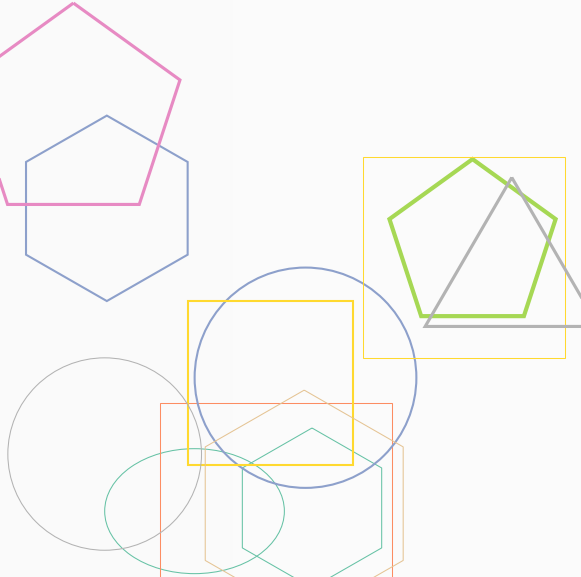[{"shape": "oval", "thickness": 0.5, "radius": 0.77, "center": [0.335, 0.114]}, {"shape": "hexagon", "thickness": 0.5, "radius": 0.69, "center": [0.537, 0.12]}, {"shape": "square", "thickness": 0.5, "radius": 1.0, "center": [0.476, 0.101]}, {"shape": "hexagon", "thickness": 1, "radius": 0.8, "center": [0.184, 0.638]}, {"shape": "circle", "thickness": 1, "radius": 0.95, "center": [0.526, 0.345]}, {"shape": "pentagon", "thickness": 1.5, "radius": 0.96, "center": [0.126, 0.801]}, {"shape": "pentagon", "thickness": 2, "radius": 0.75, "center": [0.813, 0.573]}, {"shape": "square", "thickness": 1, "radius": 0.71, "center": [0.465, 0.336]}, {"shape": "square", "thickness": 0.5, "radius": 0.87, "center": [0.798, 0.553]}, {"shape": "hexagon", "thickness": 0.5, "radius": 0.98, "center": [0.523, 0.127]}, {"shape": "circle", "thickness": 0.5, "radius": 0.83, "center": [0.18, 0.213]}, {"shape": "triangle", "thickness": 1.5, "radius": 0.86, "center": [0.88, 0.52]}]